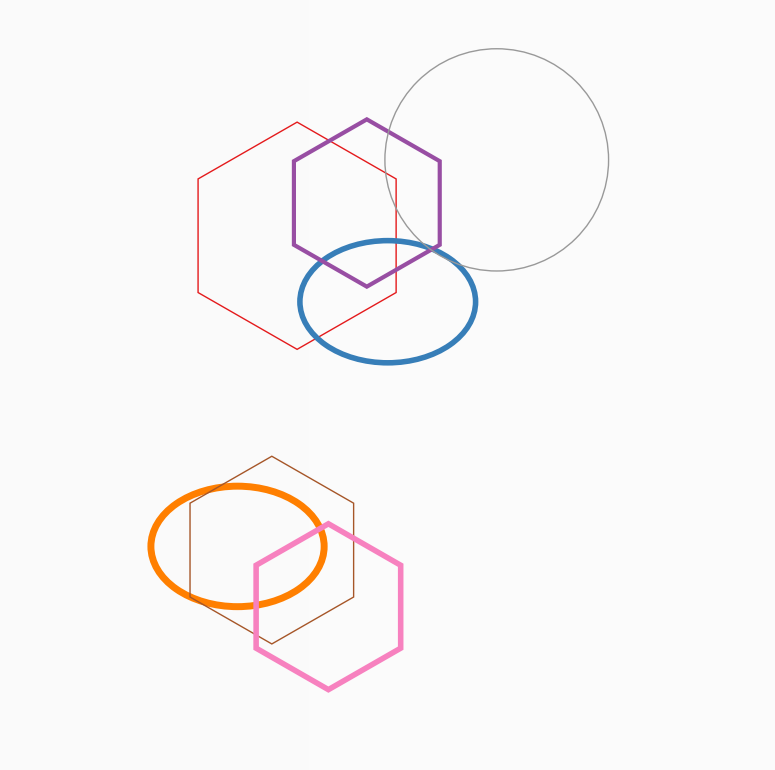[{"shape": "hexagon", "thickness": 0.5, "radius": 0.74, "center": [0.383, 0.694]}, {"shape": "oval", "thickness": 2, "radius": 0.57, "center": [0.5, 0.608]}, {"shape": "hexagon", "thickness": 1.5, "radius": 0.54, "center": [0.473, 0.736]}, {"shape": "oval", "thickness": 2.5, "radius": 0.56, "center": [0.306, 0.29]}, {"shape": "hexagon", "thickness": 0.5, "radius": 0.61, "center": [0.351, 0.286]}, {"shape": "hexagon", "thickness": 2, "radius": 0.54, "center": [0.424, 0.212]}, {"shape": "circle", "thickness": 0.5, "radius": 0.72, "center": [0.641, 0.792]}]